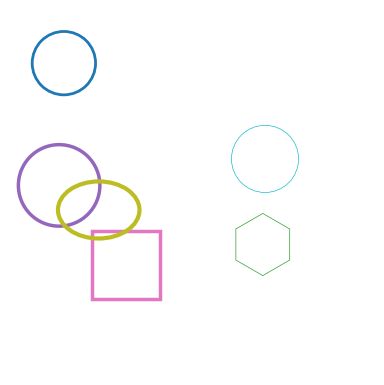[{"shape": "circle", "thickness": 2, "radius": 0.41, "center": [0.166, 0.836]}, {"shape": "hexagon", "thickness": 0.5, "radius": 0.4, "center": [0.683, 0.365]}, {"shape": "circle", "thickness": 2.5, "radius": 0.53, "center": [0.154, 0.518]}, {"shape": "square", "thickness": 2.5, "radius": 0.44, "center": [0.328, 0.312]}, {"shape": "oval", "thickness": 3, "radius": 0.53, "center": [0.256, 0.455]}, {"shape": "circle", "thickness": 0.5, "radius": 0.44, "center": [0.688, 0.587]}]